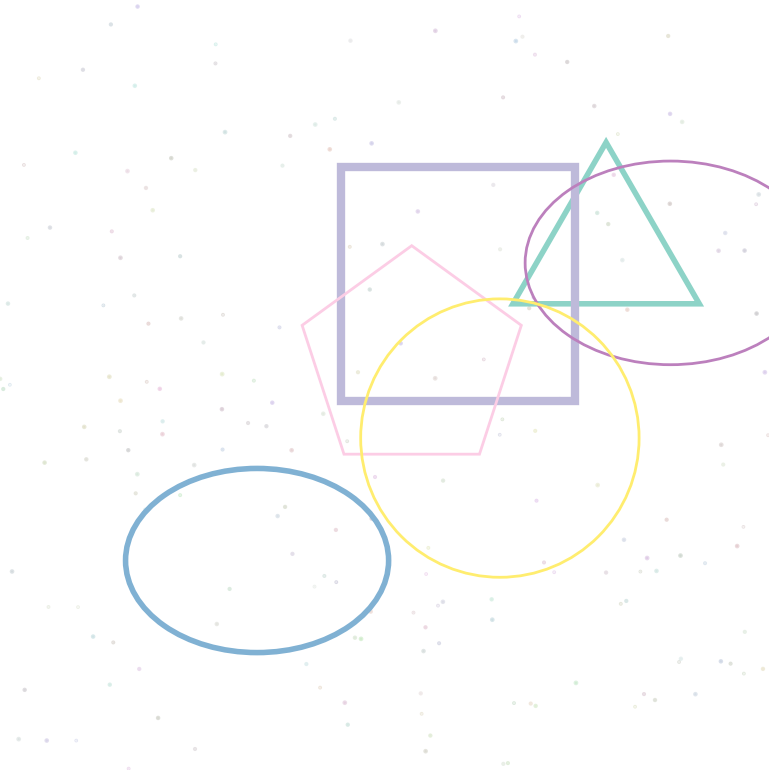[{"shape": "triangle", "thickness": 2, "radius": 0.7, "center": [0.787, 0.675]}, {"shape": "square", "thickness": 3, "radius": 0.76, "center": [0.595, 0.632]}, {"shape": "oval", "thickness": 2, "radius": 0.85, "center": [0.334, 0.272]}, {"shape": "pentagon", "thickness": 1, "radius": 0.75, "center": [0.535, 0.531]}, {"shape": "oval", "thickness": 1, "radius": 0.94, "center": [0.871, 0.659]}, {"shape": "circle", "thickness": 1, "radius": 0.9, "center": [0.649, 0.431]}]